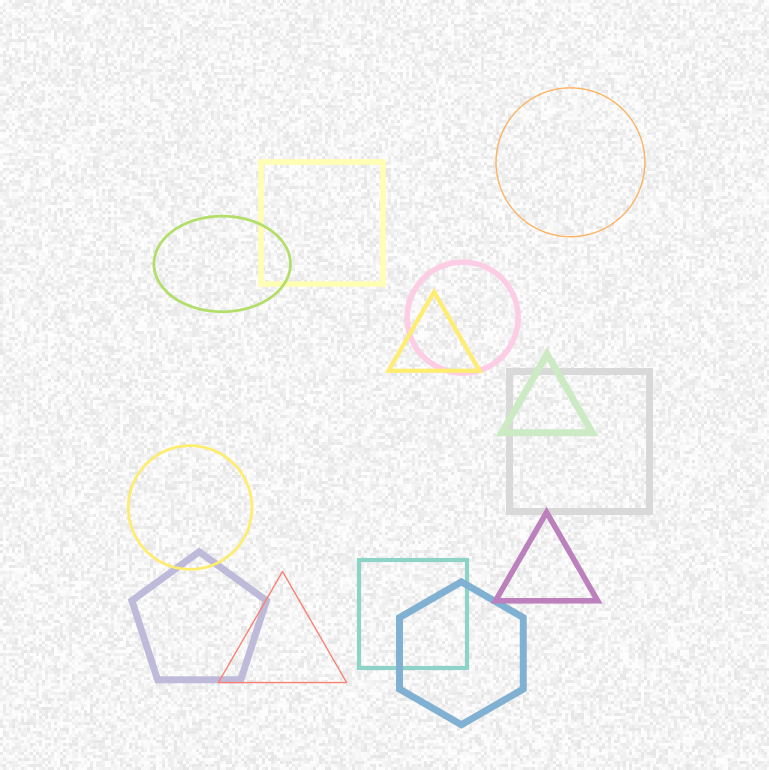[{"shape": "square", "thickness": 1.5, "radius": 0.35, "center": [0.537, 0.202]}, {"shape": "square", "thickness": 2, "radius": 0.4, "center": [0.418, 0.71]}, {"shape": "pentagon", "thickness": 2.5, "radius": 0.46, "center": [0.259, 0.192]}, {"shape": "triangle", "thickness": 0.5, "radius": 0.48, "center": [0.367, 0.162]}, {"shape": "hexagon", "thickness": 2.5, "radius": 0.46, "center": [0.599, 0.152]}, {"shape": "circle", "thickness": 0.5, "radius": 0.48, "center": [0.741, 0.789]}, {"shape": "oval", "thickness": 1, "radius": 0.44, "center": [0.289, 0.657]}, {"shape": "circle", "thickness": 2, "radius": 0.36, "center": [0.601, 0.588]}, {"shape": "square", "thickness": 2.5, "radius": 0.45, "center": [0.752, 0.428]}, {"shape": "triangle", "thickness": 2, "radius": 0.38, "center": [0.71, 0.258]}, {"shape": "triangle", "thickness": 2.5, "radius": 0.34, "center": [0.71, 0.472]}, {"shape": "circle", "thickness": 1, "radius": 0.4, "center": [0.247, 0.341]}, {"shape": "triangle", "thickness": 1.5, "radius": 0.34, "center": [0.564, 0.553]}]